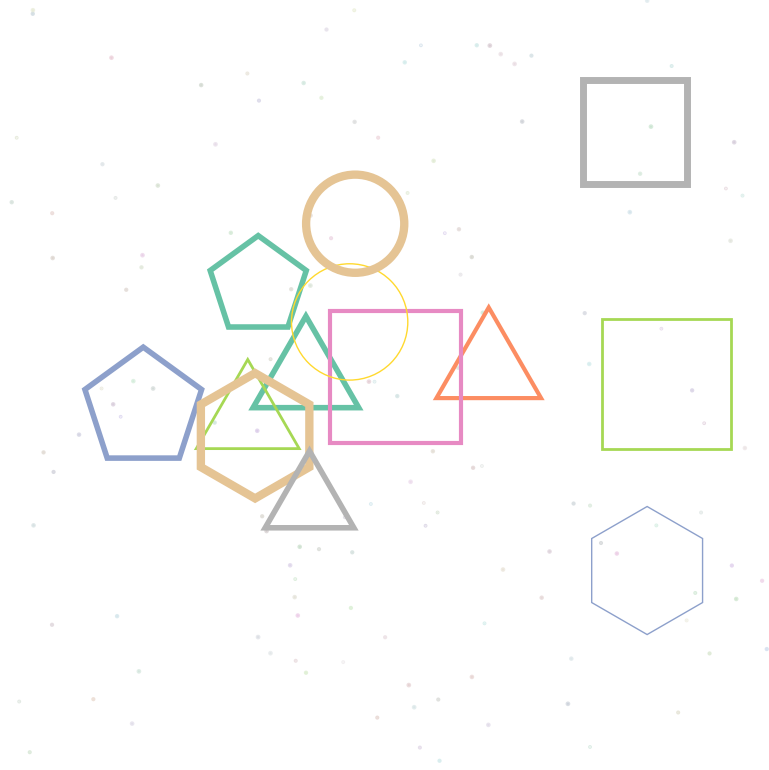[{"shape": "pentagon", "thickness": 2, "radius": 0.33, "center": [0.335, 0.628]}, {"shape": "triangle", "thickness": 2, "radius": 0.4, "center": [0.397, 0.51]}, {"shape": "triangle", "thickness": 1.5, "radius": 0.39, "center": [0.635, 0.522]}, {"shape": "hexagon", "thickness": 0.5, "radius": 0.42, "center": [0.84, 0.259]}, {"shape": "pentagon", "thickness": 2, "radius": 0.4, "center": [0.186, 0.47]}, {"shape": "square", "thickness": 1.5, "radius": 0.43, "center": [0.514, 0.51]}, {"shape": "square", "thickness": 1, "radius": 0.42, "center": [0.865, 0.501]}, {"shape": "triangle", "thickness": 1, "radius": 0.39, "center": [0.322, 0.456]}, {"shape": "circle", "thickness": 0.5, "radius": 0.38, "center": [0.454, 0.582]}, {"shape": "circle", "thickness": 3, "radius": 0.32, "center": [0.461, 0.709]}, {"shape": "hexagon", "thickness": 3, "radius": 0.41, "center": [0.331, 0.434]}, {"shape": "triangle", "thickness": 2, "radius": 0.33, "center": [0.402, 0.348]}, {"shape": "square", "thickness": 2.5, "radius": 0.34, "center": [0.824, 0.828]}]